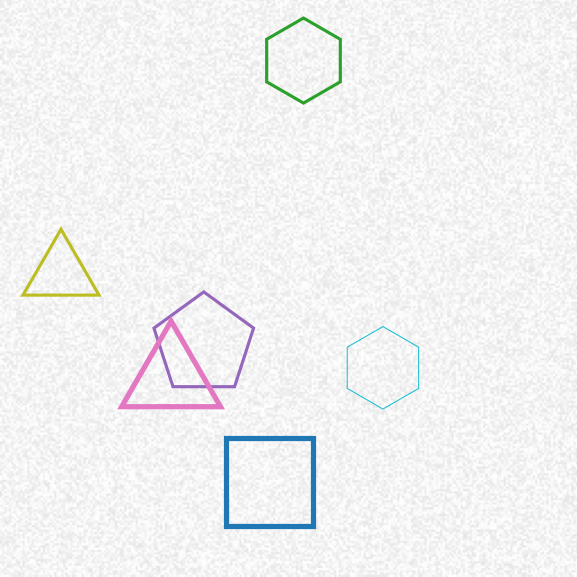[{"shape": "square", "thickness": 2.5, "radius": 0.38, "center": [0.467, 0.164]}, {"shape": "hexagon", "thickness": 1.5, "radius": 0.37, "center": [0.526, 0.894]}, {"shape": "pentagon", "thickness": 1.5, "radius": 0.45, "center": [0.353, 0.403]}, {"shape": "triangle", "thickness": 2.5, "radius": 0.49, "center": [0.296, 0.344]}, {"shape": "triangle", "thickness": 1.5, "radius": 0.38, "center": [0.106, 0.526]}, {"shape": "hexagon", "thickness": 0.5, "radius": 0.36, "center": [0.663, 0.362]}]